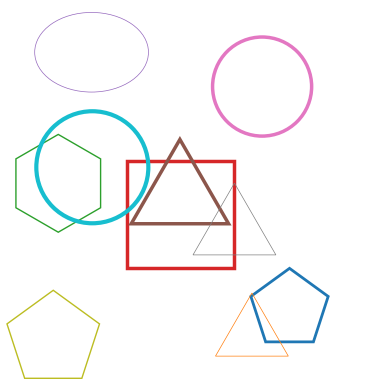[{"shape": "pentagon", "thickness": 2, "radius": 0.53, "center": [0.752, 0.197]}, {"shape": "triangle", "thickness": 0.5, "radius": 0.55, "center": [0.654, 0.13]}, {"shape": "hexagon", "thickness": 1, "radius": 0.63, "center": [0.151, 0.524]}, {"shape": "square", "thickness": 2.5, "radius": 0.69, "center": [0.47, 0.442]}, {"shape": "oval", "thickness": 0.5, "radius": 0.74, "center": [0.238, 0.864]}, {"shape": "triangle", "thickness": 2.5, "radius": 0.73, "center": [0.467, 0.492]}, {"shape": "circle", "thickness": 2.5, "radius": 0.64, "center": [0.681, 0.775]}, {"shape": "triangle", "thickness": 0.5, "radius": 0.62, "center": [0.609, 0.4]}, {"shape": "pentagon", "thickness": 1, "radius": 0.63, "center": [0.138, 0.12]}, {"shape": "circle", "thickness": 3, "radius": 0.73, "center": [0.24, 0.566]}]